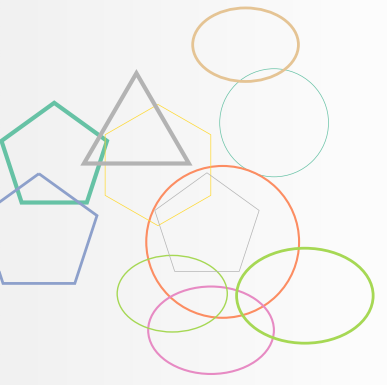[{"shape": "pentagon", "thickness": 3, "radius": 0.72, "center": [0.14, 0.59]}, {"shape": "circle", "thickness": 0.5, "radius": 0.7, "center": [0.707, 0.681]}, {"shape": "circle", "thickness": 1.5, "radius": 0.99, "center": [0.575, 0.372]}, {"shape": "pentagon", "thickness": 2, "radius": 0.79, "center": [0.1, 0.391]}, {"shape": "oval", "thickness": 1.5, "radius": 0.81, "center": [0.545, 0.142]}, {"shape": "oval", "thickness": 2, "radius": 0.88, "center": [0.787, 0.232]}, {"shape": "oval", "thickness": 1, "radius": 0.71, "center": [0.444, 0.237]}, {"shape": "hexagon", "thickness": 0.5, "radius": 0.79, "center": [0.408, 0.571]}, {"shape": "oval", "thickness": 2, "radius": 0.68, "center": [0.634, 0.884]}, {"shape": "triangle", "thickness": 3, "radius": 0.78, "center": [0.352, 0.653]}, {"shape": "pentagon", "thickness": 0.5, "radius": 0.71, "center": [0.534, 0.41]}]